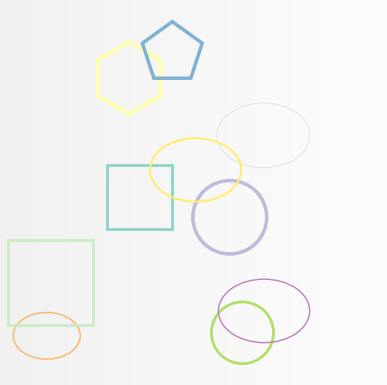[{"shape": "square", "thickness": 2, "radius": 0.41, "center": [0.36, 0.489]}, {"shape": "hexagon", "thickness": 3, "radius": 0.47, "center": [0.333, 0.797]}, {"shape": "circle", "thickness": 2.5, "radius": 0.48, "center": [0.593, 0.436]}, {"shape": "pentagon", "thickness": 2.5, "radius": 0.41, "center": [0.445, 0.863]}, {"shape": "oval", "thickness": 1, "radius": 0.43, "center": [0.121, 0.128]}, {"shape": "circle", "thickness": 2, "radius": 0.4, "center": [0.626, 0.136]}, {"shape": "oval", "thickness": 0.5, "radius": 0.6, "center": [0.68, 0.648]}, {"shape": "oval", "thickness": 1, "radius": 0.59, "center": [0.681, 0.192]}, {"shape": "square", "thickness": 2, "radius": 0.55, "center": [0.131, 0.266]}, {"shape": "oval", "thickness": 1.5, "radius": 0.59, "center": [0.505, 0.559]}]